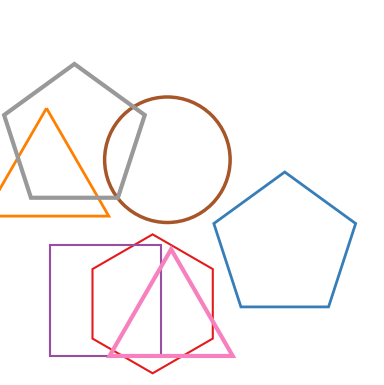[{"shape": "hexagon", "thickness": 1.5, "radius": 0.9, "center": [0.396, 0.211]}, {"shape": "pentagon", "thickness": 2, "radius": 0.97, "center": [0.74, 0.36]}, {"shape": "square", "thickness": 1.5, "radius": 0.72, "center": [0.273, 0.22]}, {"shape": "triangle", "thickness": 2, "radius": 0.93, "center": [0.121, 0.532]}, {"shape": "circle", "thickness": 2.5, "radius": 0.82, "center": [0.435, 0.585]}, {"shape": "triangle", "thickness": 3, "radius": 0.92, "center": [0.444, 0.168]}, {"shape": "pentagon", "thickness": 3, "radius": 0.96, "center": [0.193, 0.642]}]